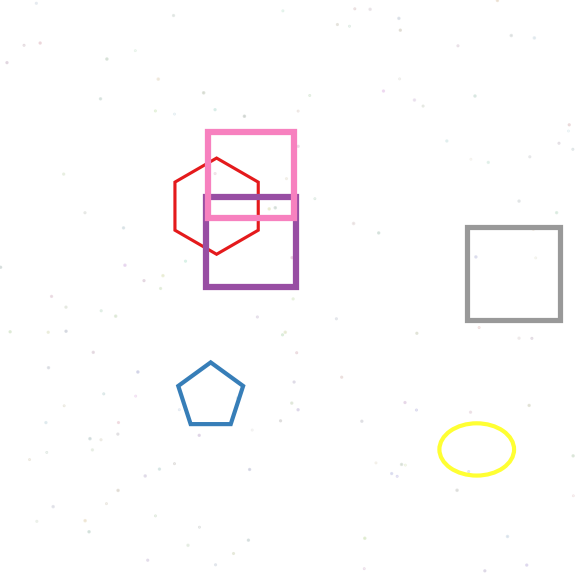[{"shape": "hexagon", "thickness": 1.5, "radius": 0.42, "center": [0.375, 0.642]}, {"shape": "pentagon", "thickness": 2, "radius": 0.3, "center": [0.365, 0.313]}, {"shape": "square", "thickness": 3, "radius": 0.39, "center": [0.435, 0.581]}, {"shape": "oval", "thickness": 2, "radius": 0.32, "center": [0.826, 0.221]}, {"shape": "square", "thickness": 3, "radius": 0.37, "center": [0.435, 0.696]}, {"shape": "square", "thickness": 2.5, "radius": 0.41, "center": [0.889, 0.525]}]